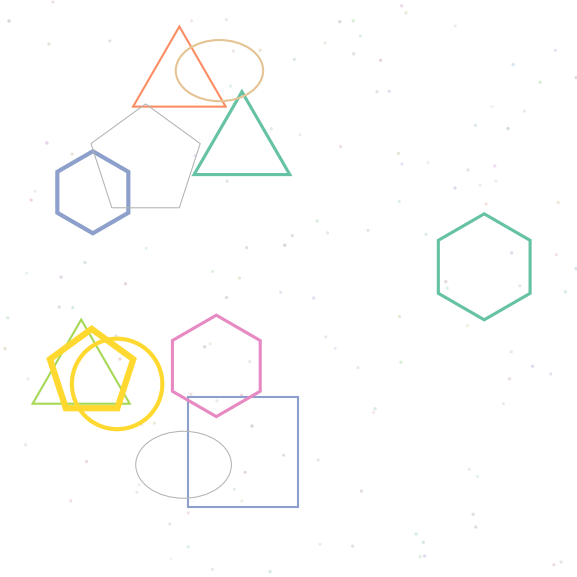[{"shape": "triangle", "thickness": 1.5, "radius": 0.48, "center": [0.419, 0.745]}, {"shape": "hexagon", "thickness": 1.5, "radius": 0.46, "center": [0.838, 0.537]}, {"shape": "triangle", "thickness": 1, "radius": 0.46, "center": [0.311, 0.861]}, {"shape": "hexagon", "thickness": 2, "radius": 0.35, "center": [0.161, 0.666]}, {"shape": "square", "thickness": 1, "radius": 0.48, "center": [0.42, 0.217]}, {"shape": "hexagon", "thickness": 1.5, "radius": 0.44, "center": [0.375, 0.366]}, {"shape": "triangle", "thickness": 1, "radius": 0.49, "center": [0.141, 0.349]}, {"shape": "pentagon", "thickness": 3, "radius": 0.38, "center": [0.159, 0.354]}, {"shape": "circle", "thickness": 2, "radius": 0.39, "center": [0.203, 0.334]}, {"shape": "oval", "thickness": 1, "radius": 0.38, "center": [0.38, 0.877]}, {"shape": "pentagon", "thickness": 0.5, "radius": 0.5, "center": [0.252, 0.72]}, {"shape": "oval", "thickness": 0.5, "radius": 0.41, "center": [0.318, 0.194]}]